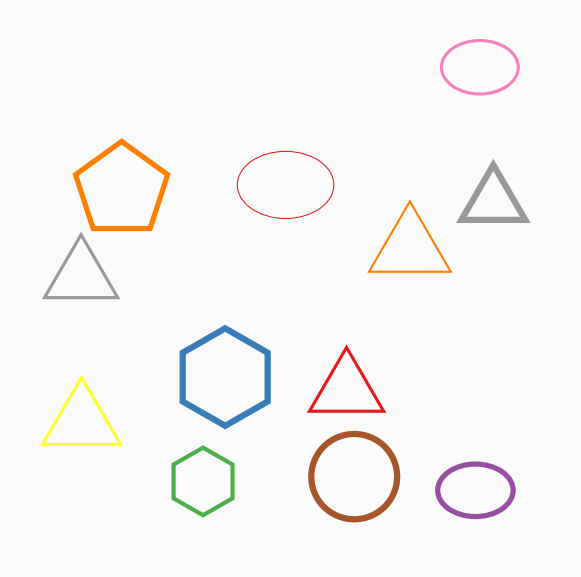[{"shape": "triangle", "thickness": 1.5, "radius": 0.37, "center": [0.596, 0.324]}, {"shape": "oval", "thickness": 0.5, "radius": 0.42, "center": [0.491, 0.679]}, {"shape": "hexagon", "thickness": 3, "radius": 0.42, "center": [0.387, 0.346]}, {"shape": "hexagon", "thickness": 2, "radius": 0.29, "center": [0.349, 0.165]}, {"shape": "oval", "thickness": 2.5, "radius": 0.32, "center": [0.818, 0.15]}, {"shape": "triangle", "thickness": 1, "radius": 0.41, "center": [0.705, 0.569]}, {"shape": "pentagon", "thickness": 2.5, "radius": 0.42, "center": [0.209, 0.671]}, {"shape": "triangle", "thickness": 1.5, "radius": 0.39, "center": [0.14, 0.268]}, {"shape": "circle", "thickness": 3, "radius": 0.37, "center": [0.609, 0.174]}, {"shape": "oval", "thickness": 1.5, "radius": 0.33, "center": [0.826, 0.883]}, {"shape": "triangle", "thickness": 3, "radius": 0.32, "center": [0.849, 0.65]}, {"shape": "triangle", "thickness": 1.5, "radius": 0.36, "center": [0.14, 0.52]}]